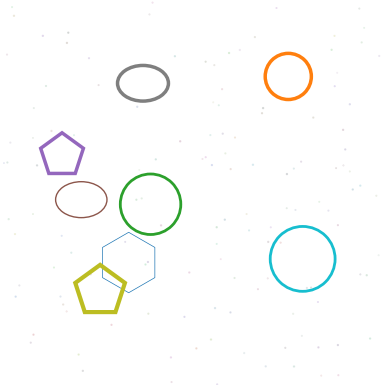[{"shape": "hexagon", "thickness": 0.5, "radius": 0.39, "center": [0.334, 0.318]}, {"shape": "circle", "thickness": 2.5, "radius": 0.3, "center": [0.749, 0.801]}, {"shape": "circle", "thickness": 2, "radius": 0.39, "center": [0.391, 0.469]}, {"shape": "pentagon", "thickness": 2.5, "radius": 0.29, "center": [0.161, 0.597]}, {"shape": "oval", "thickness": 1, "radius": 0.33, "center": [0.211, 0.481]}, {"shape": "oval", "thickness": 2.5, "radius": 0.33, "center": [0.371, 0.784]}, {"shape": "pentagon", "thickness": 3, "radius": 0.34, "center": [0.26, 0.244]}, {"shape": "circle", "thickness": 2, "radius": 0.42, "center": [0.786, 0.328]}]